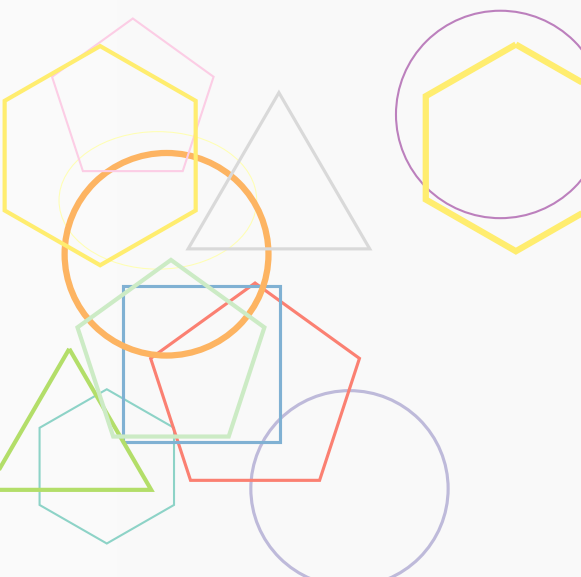[{"shape": "hexagon", "thickness": 1, "radius": 0.67, "center": [0.184, 0.192]}, {"shape": "oval", "thickness": 0.5, "radius": 0.85, "center": [0.272, 0.652]}, {"shape": "circle", "thickness": 1.5, "radius": 0.85, "center": [0.601, 0.153]}, {"shape": "pentagon", "thickness": 1.5, "radius": 0.94, "center": [0.439, 0.32]}, {"shape": "square", "thickness": 1.5, "radius": 0.68, "center": [0.346, 0.369]}, {"shape": "circle", "thickness": 3, "radius": 0.88, "center": [0.287, 0.559]}, {"shape": "triangle", "thickness": 2, "radius": 0.81, "center": [0.119, 0.232]}, {"shape": "pentagon", "thickness": 1, "radius": 0.73, "center": [0.229, 0.821]}, {"shape": "triangle", "thickness": 1.5, "radius": 0.9, "center": [0.48, 0.658]}, {"shape": "circle", "thickness": 1, "radius": 0.9, "center": [0.861, 0.801]}, {"shape": "pentagon", "thickness": 2, "radius": 0.85, "center": [0.294, 0.38]}, {"shape": "hexagon", "thickness": 3, "radius": 0.89, "center": [0.888, 0.743]}, {"shape": "hexagon", "thickness": 2, "radius": 0.95, "center": [0.172, 0.73]}]